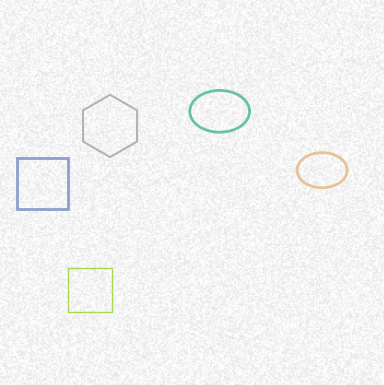[{"shape": "oval", "thickness": 2, "radius": 0.39, "center": [0.571, 0.711]}, {"shape": "square", "thickness": 2, "radius": 0.33, "center": [0.11, 0.524]}, {"shape": "square", "thickness": 1, "radius": 0.29, "center": [0.233, 0.246]}, {"shape": "oval", "thickness": 2, "radius": 0.33, "center": [0.837, 0.558]}, {"shape": "hexagon", "thickness": 1.5, "radius": 0.41, "center": [0.286, 0.673]}]